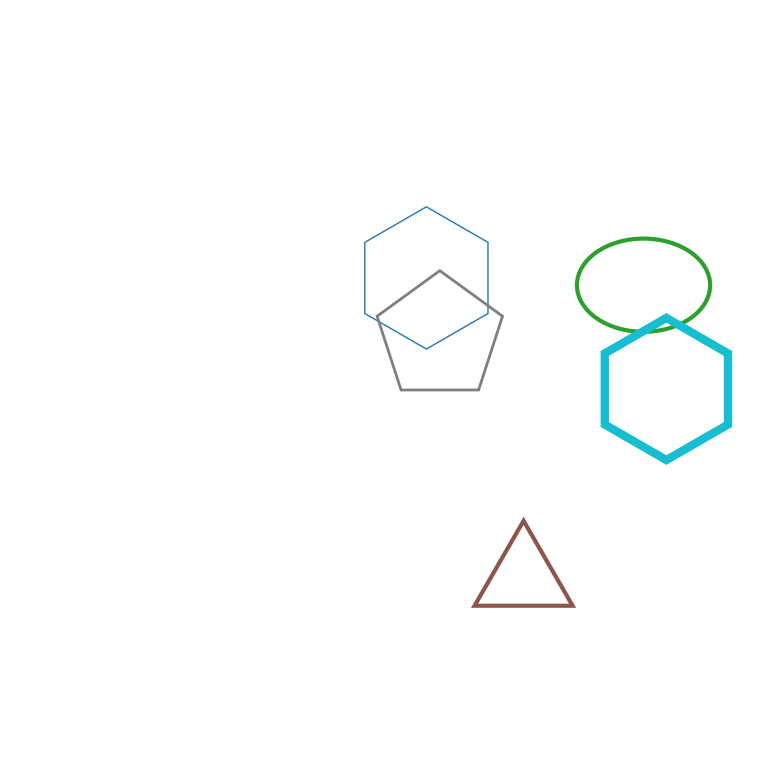[{"shape": "hexagon", "thickness": 0.5, "radius": 0.46, "center": [0.554, 0.639]}, {"shape": "oval", "thickness": 1.5, "radius": 0.43, "center": [0.836, 0.63]}, {"shape": "triangle", "thickness": 1.5, "radius": 0.37, "center": [0.68, 0.25]}, {"shape": "pentagon", "thickness": 1, "radius": 0.43, "center": [0.571, 0.563]}, {"shape": "hexagon", "thickness": 3, "radius": 0.46, "center": [0.865, 0.495]}]